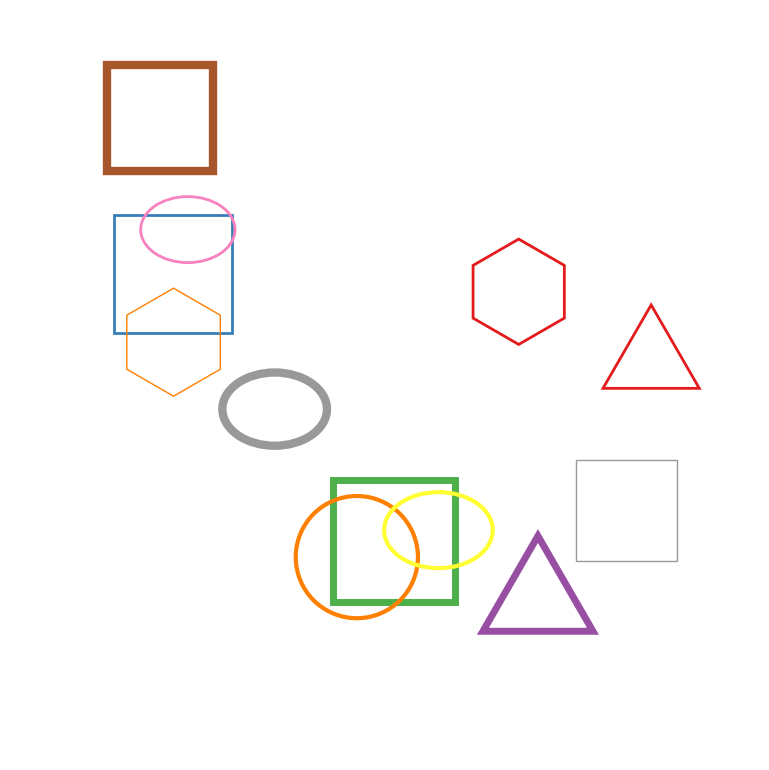[{"shape": "hexagon", "thickness": 1, "radius": 0.34, "center": [0.674, 0.621]}, {"shape": "triangle", "thickness": 1, "radius": 0.36, "center": [0.846, 0.532]}, {"shape": "square", "thickness": 1, "radius": 0.38, "center": [0.224, 0.644]}, {"shape": "square", "thickness": 2.5, "radius": 0.4, "center": [0.512, 0.297]}, {"shape": "triangle", "thickness": 2.5, "radius": 0.41, "center": [0.699, 0.221]}, {"shape": "circle", "thickness": 1.5, "radius": 0.4, "center": [0.463, 0.276]}, {"shape": "hexagon", "thickness": 0.5, "radius": 0.35, "center": [0.225, 0.556]}, {"shape": "oval", "thickness": 1.5, "radius": 0.35, "center": [0.569, 0.311]}, {"shape": "square", "thickness": 3, "radius": 0.34, "center": [0.208, 0.847]}, {"shape": "oval", "thickness": 1, "radius": 0.31, "center": [0.244, 0.702]}, {"shape": "oval", "thickness": 3, "radius": 0.34, "center": [0.357, 0.469]}, {"shape": "square", "thickness": 0.5, "radius": 0.33, "center": [0.813, 0.337]}]